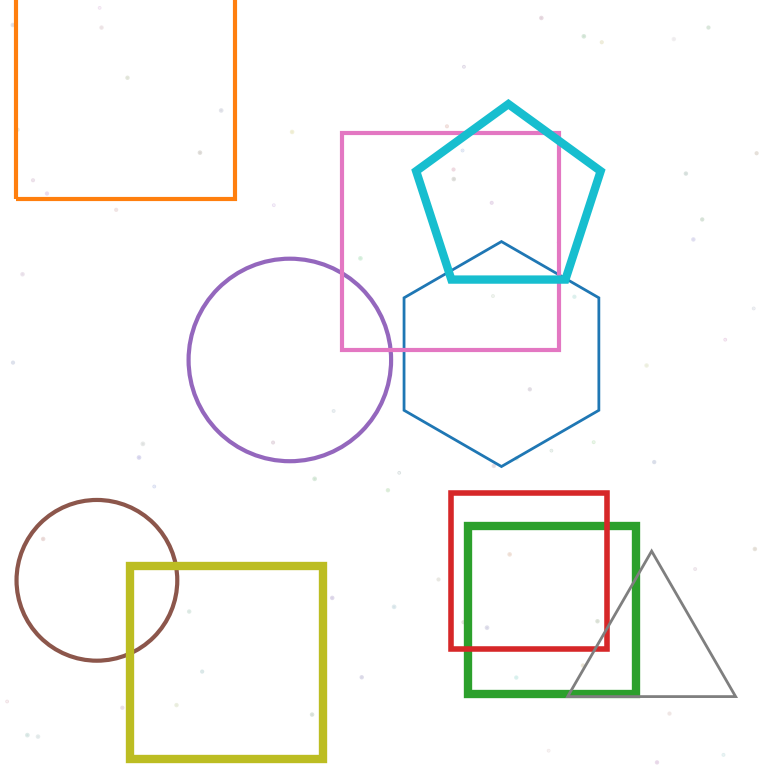[{"shape": "hexagon", "thickness": 1, "radius": 0.73, "center": [0.651, 0.54]}, {"shape": "square", "thickness": 1.5, "radius": 0.71, "center": [0.163, 0.883]}, {"shape": "square", "thickness": 3, "radius": 0.55, "center": [0.717, 0.208]}, {"shape": "square", "thickness": 2, "radius": 0.51, "center": [0.687, 0.258]}, {"shape": "circle", "thickness": 1.5, "radius": 0.66, "center": [0.376, 0.533]}, {"shape": "circle", "thickness": 1.5, "radius": 0.52, "center": [0.126, 0.246]}, {"shape": "square", "thickness": 1.5, "radius": 0.71, "center": [0.585, 0.686]}, {"shape": "triangle", "thickness": 1, "radius": 0.63, "center": [0.846, 0.158]}, {"shape": "square", "thickness": 3, "radius": 0.63, "center": [0.294, 0.14]}, {"shape": "pentagon", "thickness": 3, "radius": 0.63, "center": [0.66, 0.739]}]